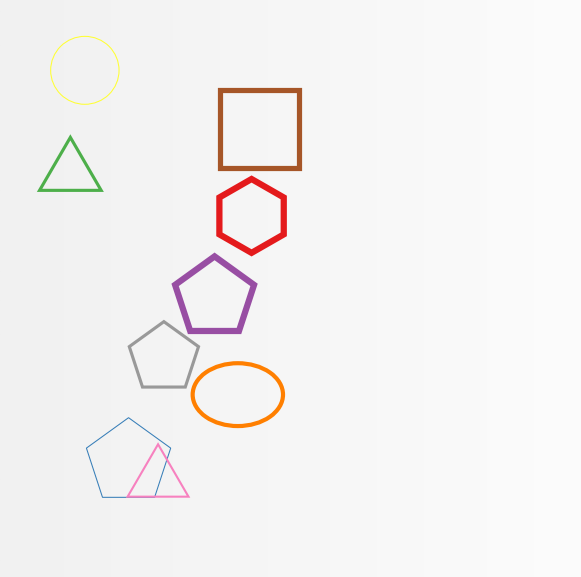[{"shape": "hexagon", "thickness": 3, "radius": 0.32, "center": [0.433, 0.625]}, {"shape": "pentagon", "thickness": 0.5, "radius": 0.38, "center": [0.221, 0.2]}, {"shape": "triangle", "thickness": 1.5, "radius": 0.31, "center": [0.121, 0.7]}, {"shape": "pentagon", "thickness": 3, "radius": 0.36, "center": [0.369, 0.484]}, {"shape": "oval", "thickness": 2, "radius": 0.39, "center": [0.409, 0.316]}, {"shape": "circle", "thickness": 0.5, "radius": 0.29, "center": [0.146, 0.877]}, {"shape": "square", "thickness": 2.5, "radius": 0.34, "center": [0.447, 0.775]}, {"shape": "triangle", "thickness": 1, "radius": 0.3, "center": [0.272, 0.169]}, {"shape": "pentagon", "thickness": 1.5, "radius": 0.31, "center": [0.282, 0.38]}]